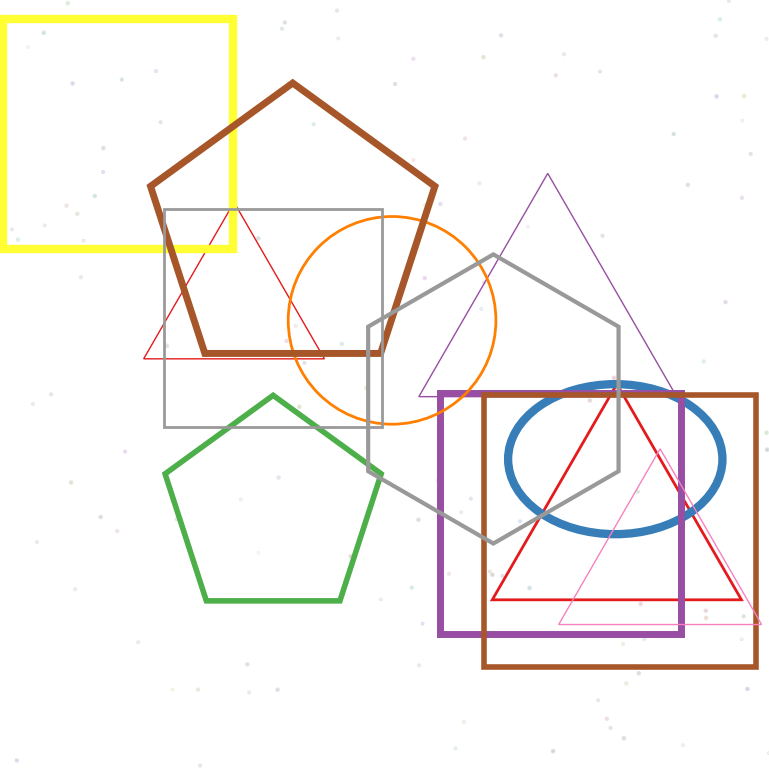[{"shape": "triangle", "thickness": 0.5, "radius": 0.68, "center": [0.304, 0.602]}, {"shape": "triangle", "thickness": 1, "radius": 0.93, "center": [0.801, 0.314]}, {"shape": "oval", "thickness": 3, "radius": 0.7, "center": [0.799, 0.404]}, {"shape": "pentagon", "thickness": 2, "radius": 0.74, "center": [0.355, 0.339]}, {"shape": "square", "thickness": 2.5, "radius": 0.78, "center": [0.728, 0.333]}, {"shape": "triangle", "thickness": 0.5, "radius": 0.97, "center": [0.711, 0.582]}, {"shape": "circle", "thickness": 1, "radius": 0.67, "center": [0.509, 0.584]}, {"shape": "square", "thickness": 3, "radius": 0.75, "center": [0.153, 0.826]}, {"shape": "pentagon", "thickness": 2.5, "radius": 0.97, "center": [0.38, 0.698]}, {"shape": "square", "thickness": 2, "radius": 0.88, "center": [0.805, 0.31]}, {"shape": "triangle", "thickness": 0.5, "radius": 0.76, "center": [0.857, 0.265]}, {"shape": "square", "thickness": 1, "radius": 0.71, "center": [0.355, 0.587]}, {"shape": "hexagon", "thickness": 1.5, "radius": 0.94, "center": [0.641, 0.482]}]